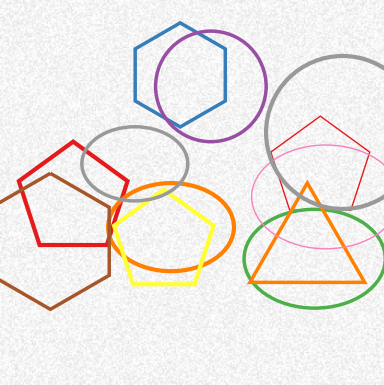[{"shape": "pentagon", "thickness": 3, "radius": 0.74, "center": [0.19, 0.484]}, {"shape": "pentagon", "thickness": 1, "radius": 0.68, "center": [0.832, 0.563]}, {"shape": "hexagon", "thickness": 2.5, "radius": 0.68, "center": [0.468, 0.805]}, {"shape": "oval", "thickness": 2.5, "radius": 0.92, "center": [0.817, 0.328]}, {"shape": "circle", "thickness": 2.5, "radius": 0.72, "center": [0.548, 0.776]}, {"shape": "triangle", "thickness": 2.5, "radius": 0.86, "center": [0.798, 0.353]}, {"shape": "oval", "thickness": 3, "radius": 0.82, "center": [0.444, 0.41]}, {"shape": "pentagon", "thickness": 3, "radius": 0.68, "center": [0.426, 0.372]}, {"shape": "hexagon", "thickness": 2.5, "radius": 0.88, "center": [0.131, 0.373]}, {"shape": "oval", "thickness": 1, "radius": 0.96, "center": [0.846, 0.489]}, {"shape": "circle", "thickness": 3, "radius": 0.99, "center": [0.89, 0.656]}, {"shape": "oval", "thickness": 2.5, "radius": 0.69, "center": [0.35, 0.575]}]